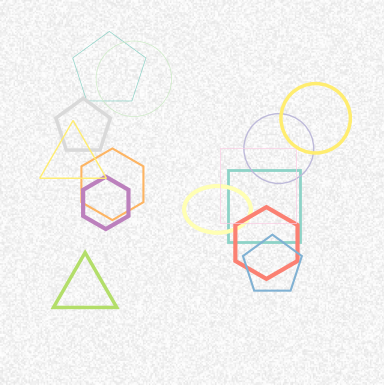[{"shape": "pentagon", "thickness": 0.5, "radius": 0.5, "center": [0.284, 0.819]}, {"shape": "square", "thickness": 2, "radius": 0.47, "center": [0.686, 0.465]}, {"shape": "oval", "thickness": 3, "radius": 0.43, "center": [0.565, 0.456]}, {"shape": "circle", "thickness": 1, "radius": 0.45, "center": [0.724, 0.614]}, {"shape": "hexagon", "thickness": 3, "radius": 0.47, "center": [0.692, 0.369]}, {"shape": "pentagon", "thickness": 1.5, "radius": 0.4, "center": [0.708, 0.31]}, {"shape": "hexagon", "thickness": 1.5, "radius": 0.47, "center": [0.292, 0.521]}, {"shape": "triangle", "thickness": 2.5, "radius": 0.47, "center": [0.221, 0.249]}, {"shape": "square", "thickness": 0.5, "radius": 0.49, "center": [0.67, 0.518]}, {"shape": "pentagon", "thickness": 2.5, "radius": 0.37, "center": [0.216, 0.67]}, {"shape": "hexagon", "thickness": 3, "radius": 0.34, "center": [0.275, 0.473]}, {"shape": "circle", "thickness": 0.5, "radius": 0.49, "center": [0.348, 0.795]}, {"shape": "circle", "thickness": 2.5, "radius": 0.45, "center": [0.82, 0.693]}, {"shape": "triangle", "thickness": 1, "radius": 0.5, "center": [0.19, 0.587]}]